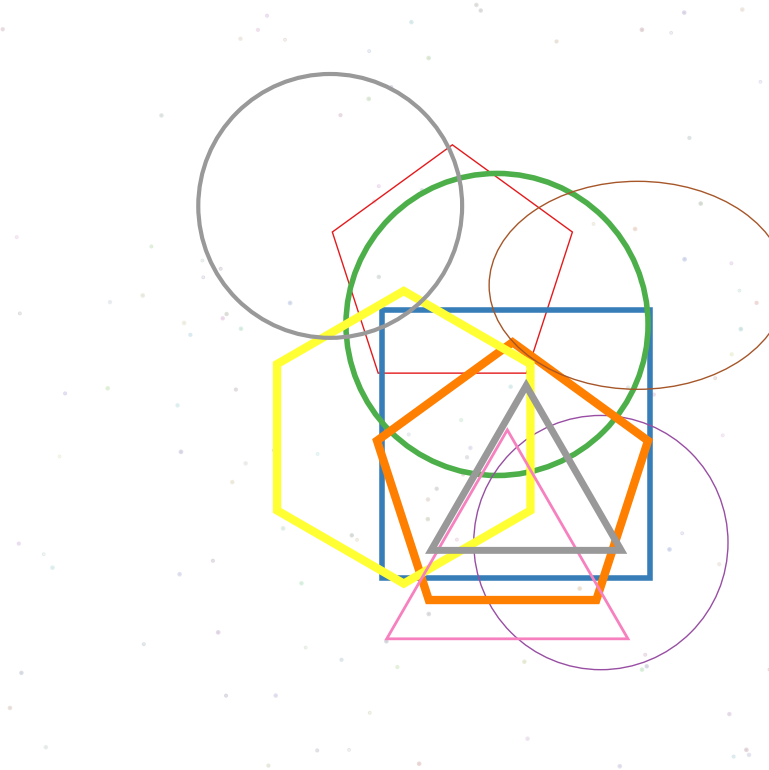[{"shape": "pentagon", "thickness": 0.5, "radius": 0.82, "center": [0.587, 0.648]}, {"shape": "square", "thickness": 2, "radius": 0.87, "center": [0.67, 0.423]}, {"shape": "circle", "thickness": 2, "radius": 0.98, "center": [0.645, 0.579]}, {"shape": "circle", "thickness": 0.5, "radius": 0.83, "center": [0.78, 0.295]}, {"shape": "pentagon", "thickness": 3, "radius": 0.93, "center": [0.666, 0.37]}, {"shape": "hexagon", "thickness": 3, "radius": 0.95, "center": [0.524, 0.432]}, {"shape": "oval", "thickness": 0.5, "radius": 0.96, "center": [0.828, 0.629]}, {"shape": "triangle", "thickness": 1, "radius": 0.9, "center": [0.659, 0.261]}, {"shape": "triangle", "thickness": 2.5, "radius": 0.71, "center": [0.683, 0.357]}, {"shape": "circle", "thickness": 1.5, "radius": 0.86, "center": [0.429, 0.733]}]